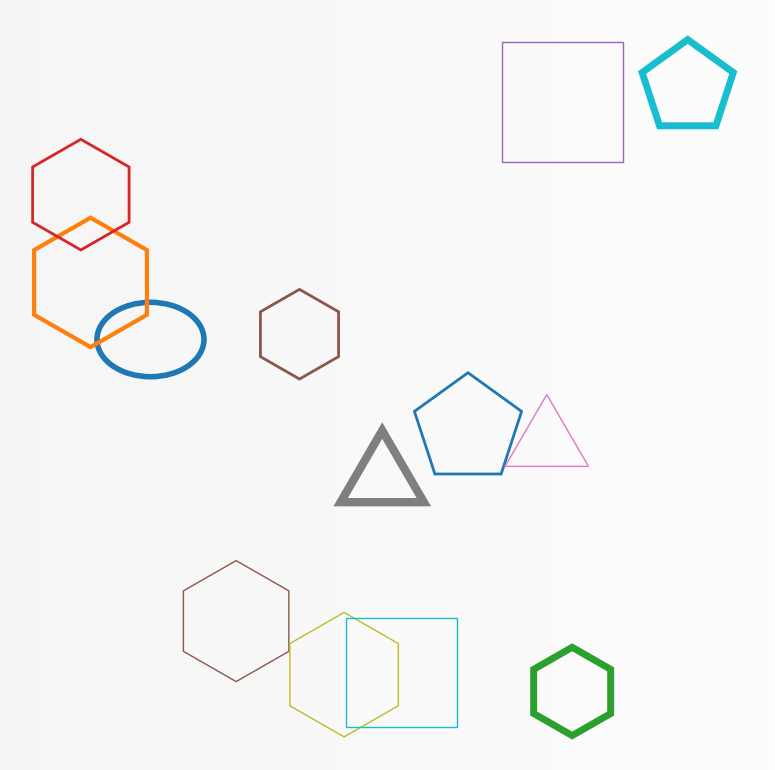[{"shape": "pentagon", "thickness": 1, "radius": 0.36, "center": [0.604, 0.443]}, {"shape": "oval", "thickness": 2, "radius": 0.35, "center": [0.194, 0.559]}, {"shape": "hexagon", "thickness": 1.5, "radius": 0.42, "center": [0.117, 0.633]}, {"shape": "hexagon", "thickness": 2.5, "radius": 0.29, "center": [0.738, 0.102]}, {"shape": "hexagon", "thickness": 1, "radius": 0.36, "center": [0.104, 0.747]}, {"shape": "square", "thickness": 0.5, "radius": 0.39, "center": [0.726, 0.868]}, {"shape": "hexagon", "thickness": 1, "radius": 0.29, "center": [0.386, 0.566]}, {"shape": "hexagon", "thickness": 0.5, "radius": 0.39, "center": [0.305, 0.193]}, {"shape": "triangle", "thickness": 0.5, "radius": 0.31, "center": [0.706, 0.425]}, {"shape": "triangle", "thickness": 3, "radius": 0.31, "center": [0.493, 0.379]}, {"shape": "hexagon", "thickness": 0.5, "radius": 0.4, "center": [0.444, 0.124]}, {"shape": "square", "thickness": 0.5, "radius": 0.36, "center": [0.518, 0.127]}, {"shape": "pentagon", "thickness": 2.5, "radius": 0.31, "center": [0.887, 0.887]}]